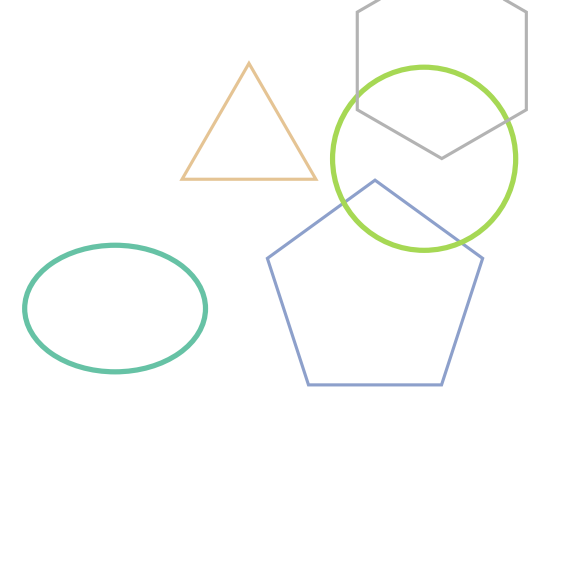[{"shape": "oval", "thickness": 2.5, "radius": 0.78, "center": [0.199, 0.465]}, {"shape": "pentagon", "thickness": 1.5, "radius": 0.98, "center": [0.649, 0.491]}, {"shape": "circle", "thickness": 2.5, "radius": 0.79, "center": [0.734, 0.724]}, {"shape": "triangle", "thickness": 1.5, "radius": 0.67, "center": [0.431, 0.756]}, {"shape": "hexagon", "thickness": 1.5, "radius": 0.85, "center": [0.765, 0.894]}]